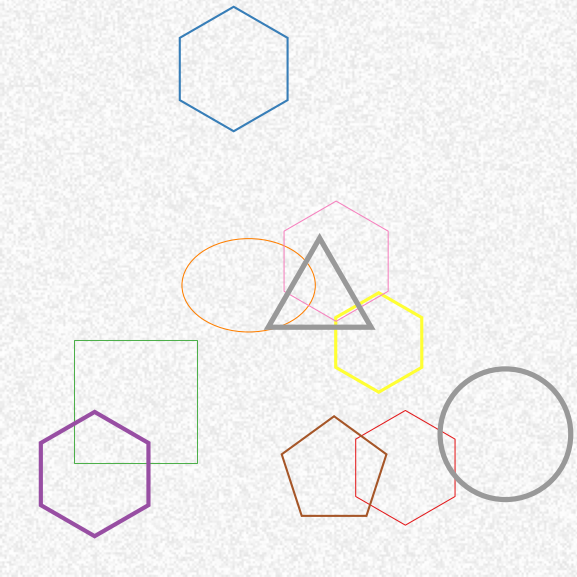[{"shape": "hexagon", "thickness": 0.5, "radius": 0.5, "center": [0.702, 0.189]}, {"shape": "hexagon", "thickness": 1, "radius": 0.54, "center": [0.405, 0.88]}, {"shape": "square", "thickness": 0.5, "radius": 0.53, "center": [0.234, 0.304]}, {"shape": "hexagon", "thickness": 2, "radius": 0.54, "center": [0.164, 0.178]}, {"shape": "oval", "thickness": 0.5, "radius": 0.58, "center": [0.431, 0.505]}, {"shape": "hexagon", "thickness": 1.5, "radius": 0.43, "center": [0.656, 0.406]}, {"shape": "pentagon", "thickness": 1, "radius": 0.48, "center": [0.578, 0.183]}, {"shape": "hexagon", "thickness": 0.5, "radius": 0.52, "center": [0.582, 0.547]}, {"shape": "circle", "thickness": 2.5, "radius": 0.57, "center": [0.875, 0.247]}, {"shape": "triangle", "thickness": 2.5, "radius": 0.51, "center": [0.554, 0.484]}]